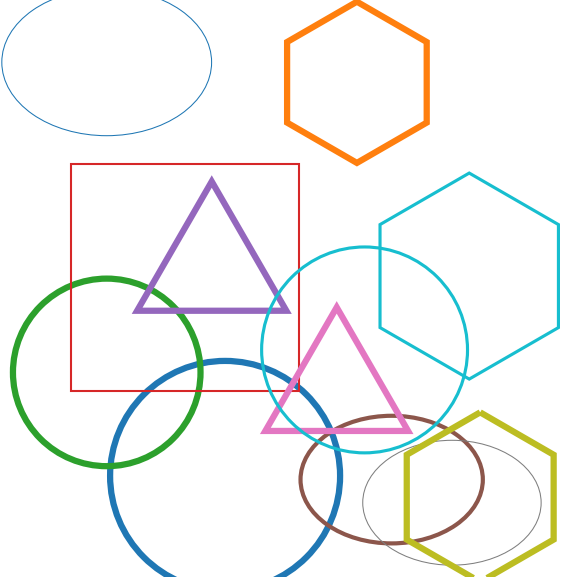[{"shape": "circle", "thickness": 3, "radius": 1.0, "center": [0.39, 0.175]}, {"shape": "oval", "thickness": 0.5, "radius": 0.91, "center": [0.185, 0.891]}, {"shape": "hexagon", "thickness": 3, "radius": 0.7, "center": [0.618, 0.857]}, {"shape": "circle", "thickness": 3, "radius": 0.81, "center": [0.185, 0.354]}, {"shape": "square", "thickness": 1, "radius": 0.99, "center": [0.321, 0.519]}, {"shape": "triangle", "thickness": 3, "radius": 0.75, "center": [0.367, 0.536]}, {"shape": "oval", "thickness": 2, "radius": 0.79, "center": [0.678, 0.169]}, {"shape": "triangle", "thickness": 3, "radius": 0.71, "center": [0.583, 0.324]}, {"shape": "oval", "thickness": 0.5, "radius": 0.77, "center": [0.783, 0.129]}, {"shape": "hexagon", "thickness": 3, "radius": 0.73, "center": [0.832, 0.138]}, {"shape": "circle", "thickness": 1.5, "radius": 0.89, "center": [0.631, 0.393]}, {"shape": "hexagon", "thickness": 1.5, "radius": 0.89, "center": [0.813, 0.521]}]